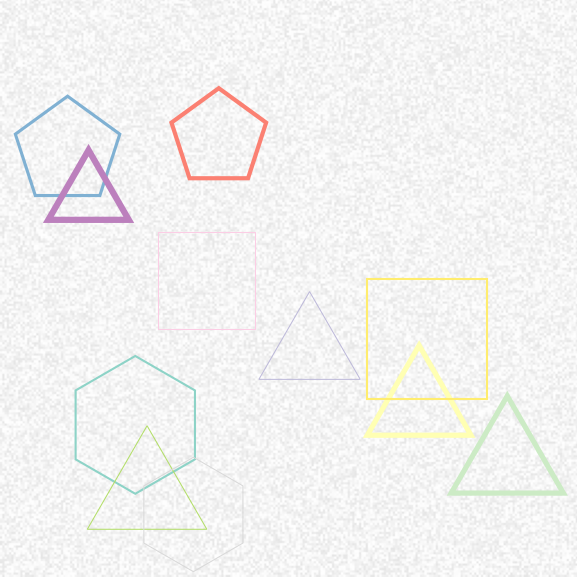[{"shape": "hexagon", "thickness": 1, "radius": 0.6, "center": [0.234, 0.263]}, {"shape": "triangle", "thickness": 2.5, "radius": 0.52, "center": [0.726, 0.297]}, {"shape": "triangle", "thickness": 0.5, "radius": 0.51, "center": [0.536, 0.393]}, {"shape": "pentagon", "thickness": 2, "radius": 0.43, "center": [0.379, 0.76]}, {"shape": "pentagon", "thickness": 1.5, "radius": 0.48, "center": [0.117, 0.737]}, {"shape": "triangle", "thickness": 0.5, "radius": 0.6, "center": [0.255, 0.142]}, {"shape": "square", "thickness": 0.5, "radius": 0.42, "center": [0.357, 0.514]}, {"shape": "hexagon", "thickness": 0.5, "radius": 0.5, "center": [0.335, 0.108]}, {"shape": "triangle", "thickness": 3, "radius": 0.4, "center": [0.153, 0.659]}, {"shape": "triangle", "thickness": 2.5, "radius": 0.56, "center": [0.878, 0.201]}, {"shape": "square", "thickness": 1, "radius": 0.52, "center": [0.739, 0.412]}]